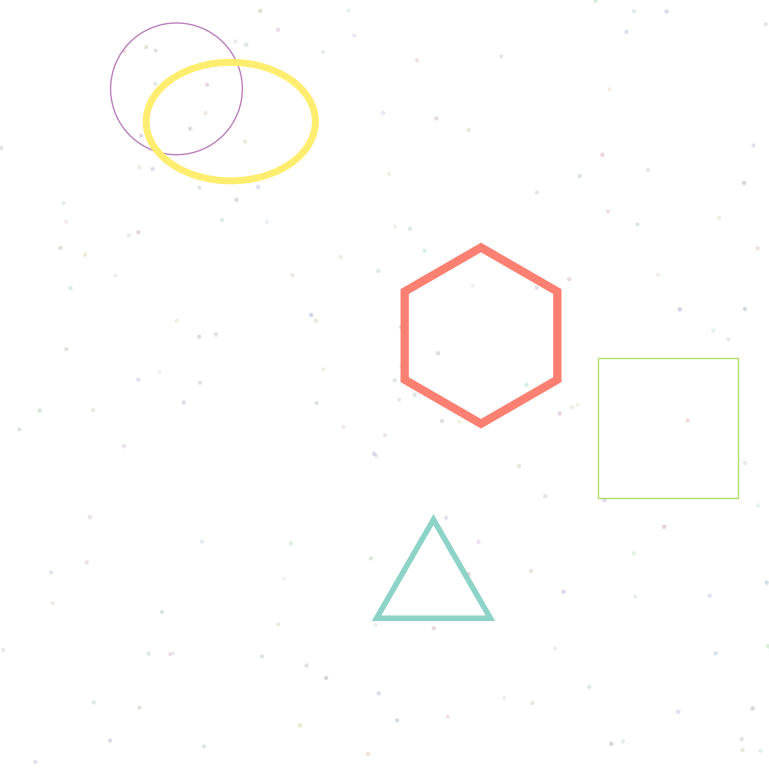[{"shape": "triangle", "thickness": 2, "radius": 0.43, "center": [0.563, 0.24]}, {"shape": "hexagon", "thickness": 3, "radius": 0.57, "center": [0.625, 0.564]}, {"shape": "square", "thickness": 0.5, "radius": 0.45, "center": [0.868, 0.444]}, {"shape": "circle", "thickness": 0.5, "radius": 0.43, "center": [0.229, 0.885]}, {"shape": "oval", "thickness": 2.5, "radius": 0.55, "center": [0.3, 0.842]}]